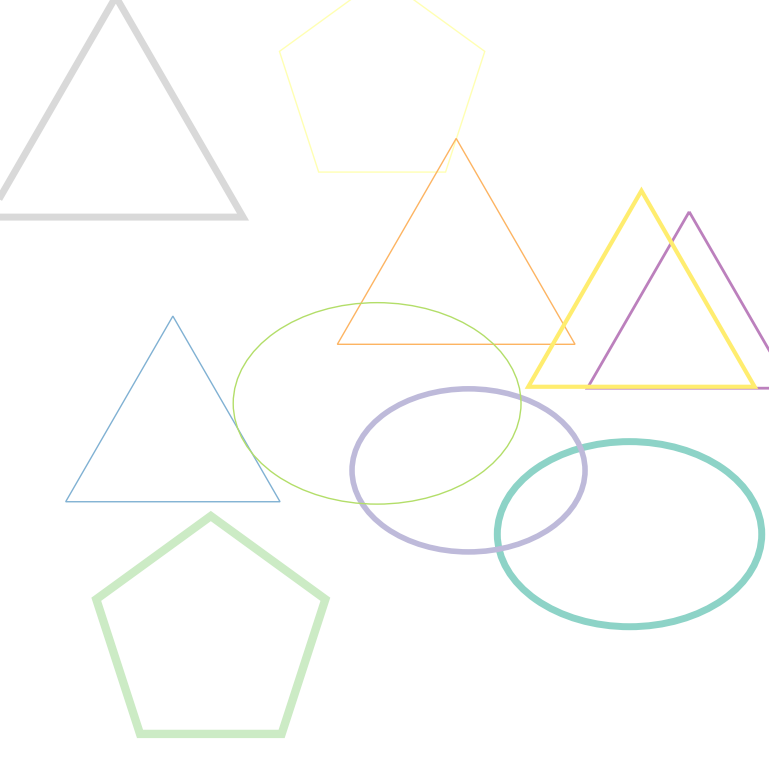[{"shape": "oval", "thickness": 2.5, "radius": 0.86, "center": [0.818, 0.306]}, {"shape": "pentagon", "thickness": 0.5, "radius": 0.7, "center": [0.496, 0.89]}, {"shape": "oval", "thickness": 2, "radius": 0.76, "center": [0.608, 0.389]}, {"shape": "triangle", "thickness": 0.5, "radius": 0.8, "center": [0.225, 0.429]}, {"shape": "triangle", "thickness": 0.5, "radius": 0.89, "center": [0.592, 0.642]}, {"shape": "oval", "thickness": 0.5, "radius": 0.93, "center": [0.49, 0.476]}, {"shape": "triangle", "thickness": 2.5, "radius": 0.95, "center": [0.15, 0.813]}, {"shape": "triangle", "thickness": 1, "radius": 0.76, "center": [0.895, 0.572]}, {"shape": "pentagon", "thickness": 3, "radius": 0.78, "center": [0.274, 0.173]}, {"shape": "triangle", "thickness": 1.5, "radius": 0.85, "center": [0.833, 0.583]}]